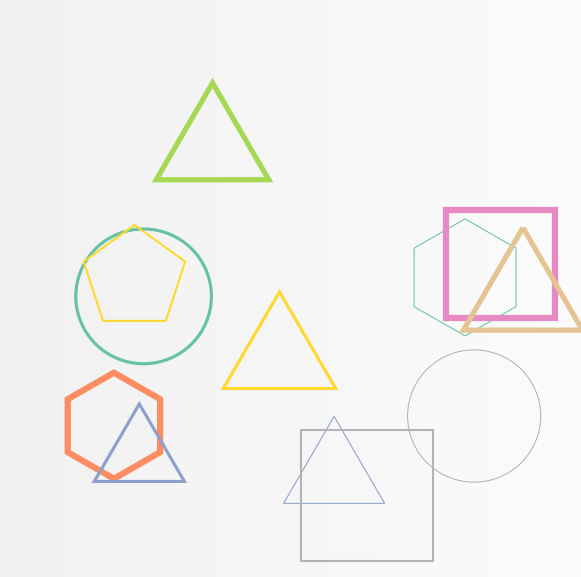[{"shape": "circle", "thickness": 1.5, "radius": 0.58, "center": [0.247, 0.486]}, {"shape": "hexagon", "thickness": 0.5, "radius": 0.51, "center": [0.8, 0.519]}, {"shape": "hexagon", "thickness": 3, "radius": 0.46, "center": [0.196, 0.262]}, {"shape": "triangle", "thickness": 1.5, "radius": 0.45, "center": [0.24, 0.21]}, {"shape": "triangle", "thickness": 0.5, "radius": 0.5, "center": [0.575, 0.178]}, {"shape": "square", "thickness": 3, "radius": 0.47, "center": [0.861, 0.542]}, {"shape": "triangle", "thickness": 2.5, "radius": 0.56, "center": [0.366, 0.744]}, {"shape": "pentagon", "thickness": 1, "radius": 0.46, "center": [0.231, 0.518]}, {"shape": "triangle", "thickness": 1.5, "radius": 0.56, "center": [0.481, 0.382]}, {"shape": "triangle", "thickness": 2.5, "radius": 0.59, "center": [0.9, 0.487]}, {"shape": "circle", "thickness": 0.5, "radius": 0.57, "center": [0.816, 0.279]}, {"shape": "square", "thickness": 1, "radius": 0.57, "center": [0.631, 0.142]}]